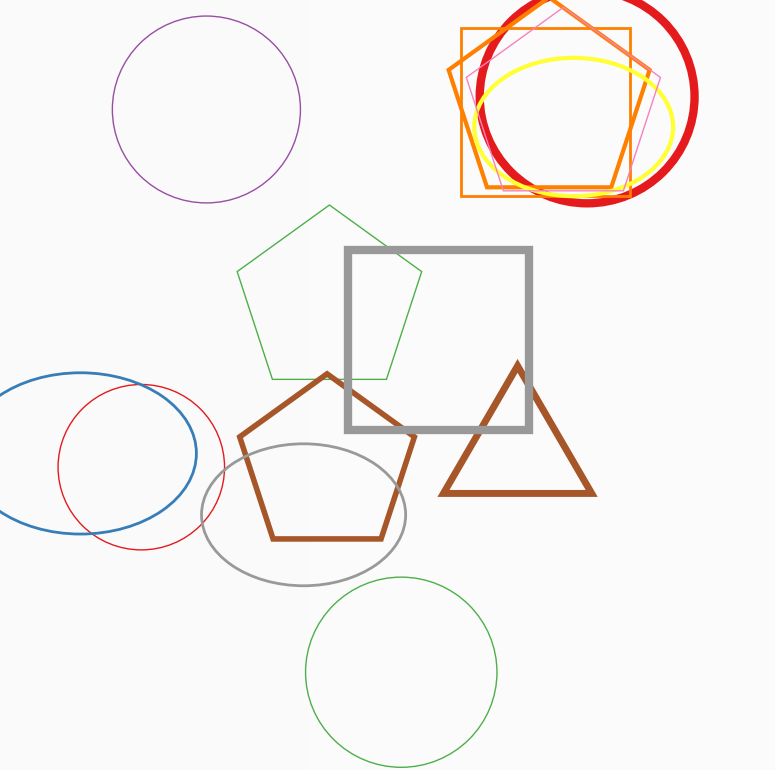[{"shape": "circle", "thickness": 3, "radius": 0.69, "center": [0.758, 0.875]}, {"shape": "circle", "thickness": 0.5, "radius": 0.54, "center": [0.182, 0.393]}, {"shape": "oval", "thickness": 1, "radius": 0.75, "center": [0.104, 0.411]}, {"shape": "pentagon", "thickness": 0.5, "radius": 0.63, "center": [0.425, 0.609]}, {"shape": "circle", "thickness": 0.5, "radius": 0.62, "center": [0.518, 0.127]}, {"shape": "circle", "thickness": 0.5, "radius": 0.61, "center": [0.266, 0.858]}, {"shape": "pentagon", "thickness": 1.5, "radius": 0.68, "center": [0.709, 0.867]}, {"shape": "square", "thickness": 1, "radius": 0.55, "center": [0.704, 0.855]}, {"shape": "oval", "thickness": 1.5, "radius": 0.64, "center": [0.74, 0.835]}, {"shape": "pentagon", "thickness": 2, "radius": 0.59, "center": [0.422, 0.396]}, {"shape": "triangle", "thickness": 2.5, "radius": 0.55, "center": [0.668, 0.414]}, {"shape": "pentagon", "thickness": 0.5, "radius": 0.66, "center": [0.727, 0.859]}, {"shape": "square", "thickness": 3, "radius": 0.58, "center": [0.566, 0.559]}, {"shape": "oval", "thickness": 1, "radius": 0.66, "center": [0.392, 0.331]}]